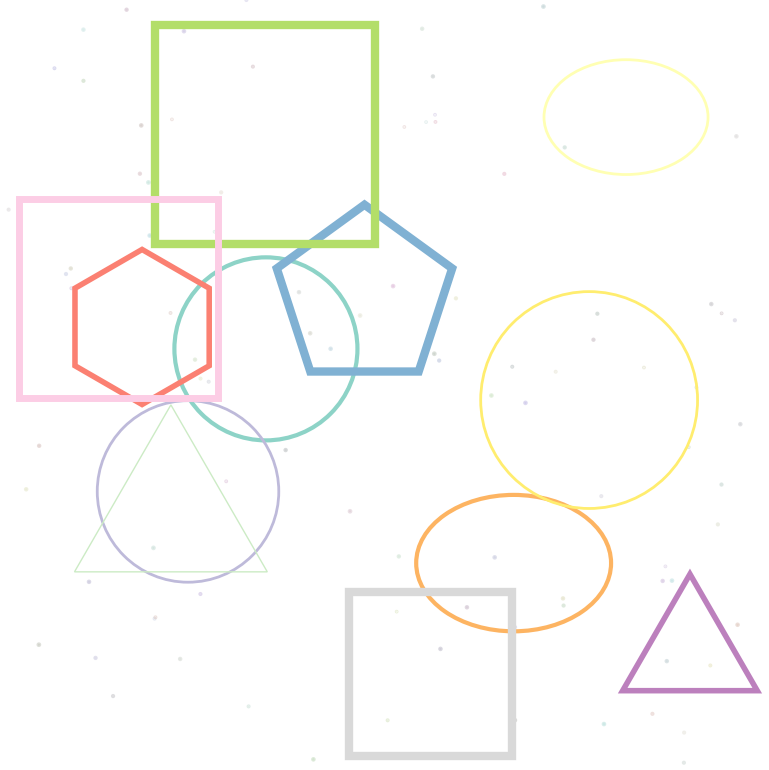[{"shape": "circle", "thickness": 1.5, "radius": 0.59, "center": [0.345, 0.547]}, {"shape": "oval", "thickness": 1, "radius": 0.53, "center": [0.813, 0.848]}, {"shape": "circle", "thickness": 1, "radius": 0.59, "center": [0.244, 0.362]}, {"shape": "hexagon", "thickness": 2, "radius": 0.5, "center": [0.185, 0.575]}, {"shape": "pentagon", "thickness": 3, "radius": 0.6, "center": [0.473, 0.614]}, {"shape": "oval", "thickness": 1.5, "radius": 0.63, "center": [0.667, 0.269]}, {"shape": "square", "thickness": 3, "radius": 0.71, "center": [0.344, 0.825]}, {"shape": "square", "thickness": 2.5, "radius": 0.65, "center": [0.154, 0.613]}, {"shape": "square", "thickness": 3, "radius": 0.53, "center": [0.559, 0.125]}, {"shape": "triangle", "thickness": 2, "radius": 0.5, "center": [0.896, 0.153]}, {"shape": "triangle", "thickness": 0.5, "radius": 0.72, "center": [0.222, 0.33]}, {"shape": "circle", "thickness": 1, "radius": 0.7, "center": [0.765, 0.48]}]